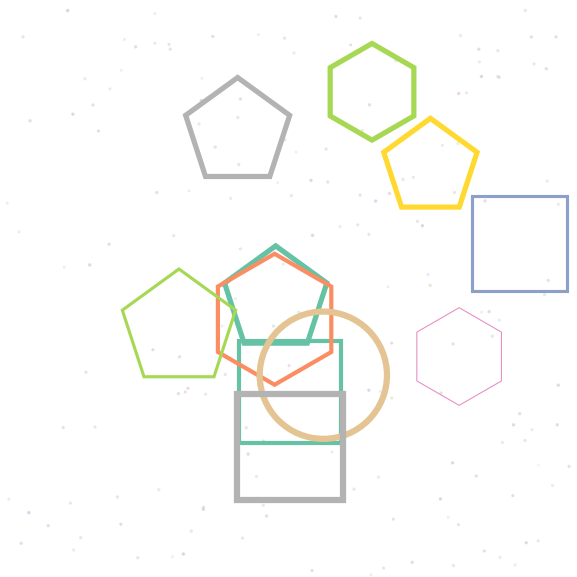[{"shape": "pentagon", "thickness": 2.5, "radius": 0.47, "center": [0.477, 0.48]}, {"shape": "square", "thickness": 2, "radius": 0.44, "center": [0.502, 0.321]}, {"shape": "hexagon", "thickness": 2, "radius": 0.57, "center": [0.475, 0.446]}, {"shape": "square", "thickness": 1.5, "radius": 0.41, "center": [0.9, 0.578]}, {"shape": "hexagon", "thickness": 0.5, "radius": 0.42, "center": [0.795, 0.382]}, {"shape": "pentagon", "thickness": 1.5, "radius": 0.52, "center": [0.31, 0.43]}, {"shape": "hexagon", "thickness": 2.5, "radius": 0.42, "center": [0.644, 0.84]}, {"shape": "pentagon", "thickness": 2.5, "radius": 0.42, "center": [0.745, 0.709]}, {"shape": "circle", "thickness": 3, "radius": 0.55, "center": [0.56, 0.349]}, {"shape": "pentagon", "thickness": 2.5, "radius": 0.47, "center": [0.412, 0.77]}, {"shape": "square", "thickness": 3, "radius": 0.46, "center": [0.502, 0.225]}]